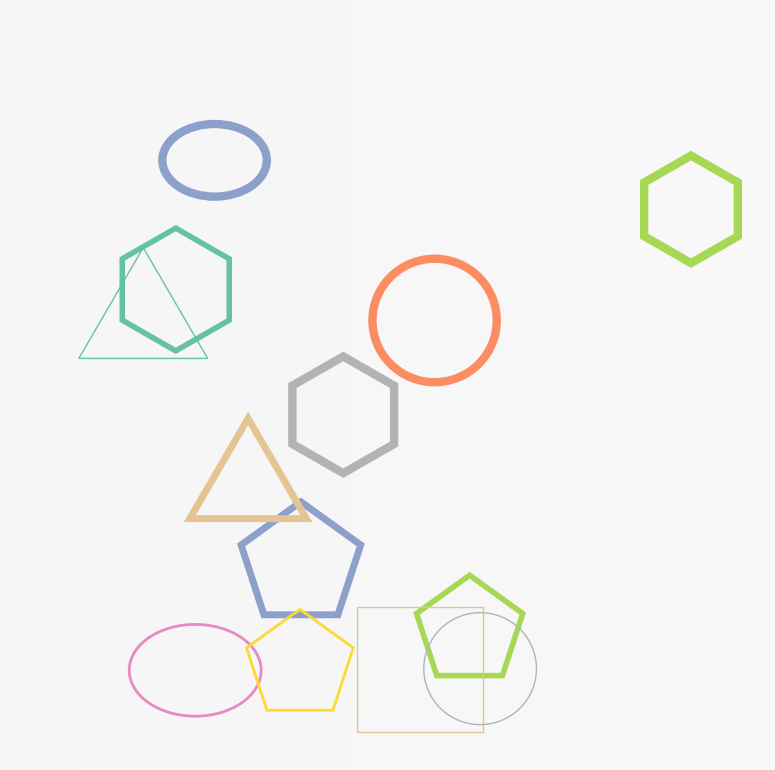[{"shape": "triangle", "thickness": 0.5, "radius": 0.48, "center": [0.185, 0.583]}, {"shape": "hexagon", "thickness": 2, "radius": 0.4, "center": [0.227, 0.624]}, {"shape": "circle", "thickness": 3, "radius": 0.4, "center": [0.561, 0.584]}, {"shape": "pentagon", "thickness": 2.5, "radius": 0.41, "center": [0.388, 0.267]}, {"shape": "oval", "thickness": 3, "radius": 0.34, "center": [0.277, 0.792]}, {"shape": "oval", "thickness": 1, "radius": 0.43, "center": [0.252, 0.129]}, {"shape": "hexagon", "thickness": 3, "radius": 0.35, "center": [0.892, 0.728]}, {"shape": "pentagon", "thickness": 2, "radius": 0.36, "center": [0.606, 0.181]}, {"shape": "pentagon", "thickness": 1, "radius": 0.36, "center": [0.387, 0.136]}, {"shape": "triangle", "thickness": 2.5, "radius": 0.43, "center": [0.32, 0.37]}, {"shape": "square", "thickness": 0.5, "radius": 0.41, "center": [0.542, 0.131]}, {"shape": "hexagon", "thickness": 3, "radius": 0.38, "center": [0.443, 0.461]}, {"shape": "circle", "thickness": 0.5, "radius": 0.36, "center": [0.62, 0.132]}]